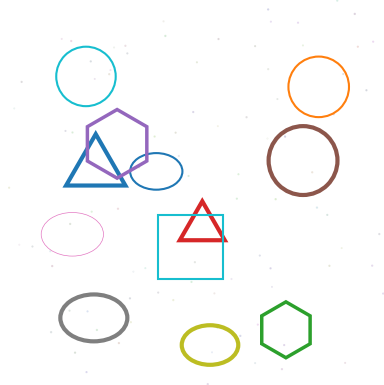[{"shape": "triangle", "thickness": 3, "radius": 0.45, "center": [0.249, 0.563]}, {"shape": "oval", "thickness": 1.5, "radius": 0.34, "center": [0.406, 0.555]}, {"shape": "circle", "thickness": 1.5, "radius": 0.39, "center": [0.828, 0.774]}, {"shape": "hexagon", "thickness": 2.5, "radius": 0.36, "center": [0.743, 0.143]}, {"shape": "triangle", "thickness": 3, "radius": 0.34, "center": [0.525, 0.41]}, {"shape": "hexagon", "thickness": 2.5, "radius": 0.45, "center": [0.304, 0.626]}, {"shape": "circle", "thickness": 3, "radius": 0.45, "center": [0.787, 0.583]}, {"shape": "oval", "thickness": 0.5, "radius": 0.4, "center": [0.188, 0.391]}, {"shape": "oval", "thickness": 3, "radius": 0.44, "center": [0.244, 0.174]}, {"shape": "oval", "thickness": 3, "radius": 0.37, "center": [0.545, 0.104]}, {"shape": "circle", "thickness": 1.5, "radius": 0.39, "center": [0.223, 0.801]}, {"shape": "square", "thickness": 1.5, "radius": 0.42, "center": [0.494, 0.359]}]